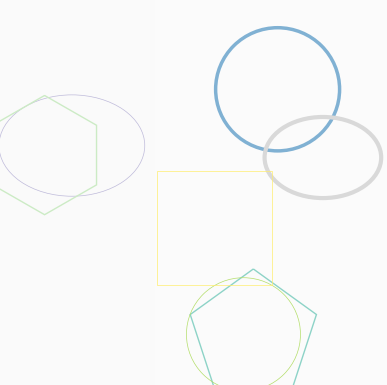[{"shape": "pentagon", "thickness": 1, "radius": 0.86, "center": [0.654, 0.13]}, {"shape": "oval", "thickness": 0.5, "radius": 0.94, "center": [0.186, 0.622]}, {"shape": "circle", "thickness": 2.5, "radius": 0.8, "center": [0.716, 0.768]}, {"shape": "circle", "thickness": 0.5, "radius": 0.74, "center": [0.628, 0.132]}, {"shape": "oval", "thickness": 3, "radius": 0.75, "center": [0.833, 0.591]}, {"shape": "hexagon", "thickness": 1, "radius": 0.77, "center": [0.115, 0.597]}, {"shape": "square", "thickness": 0.5, "radius": 0.74, "center": [0.554, 0.407]}]